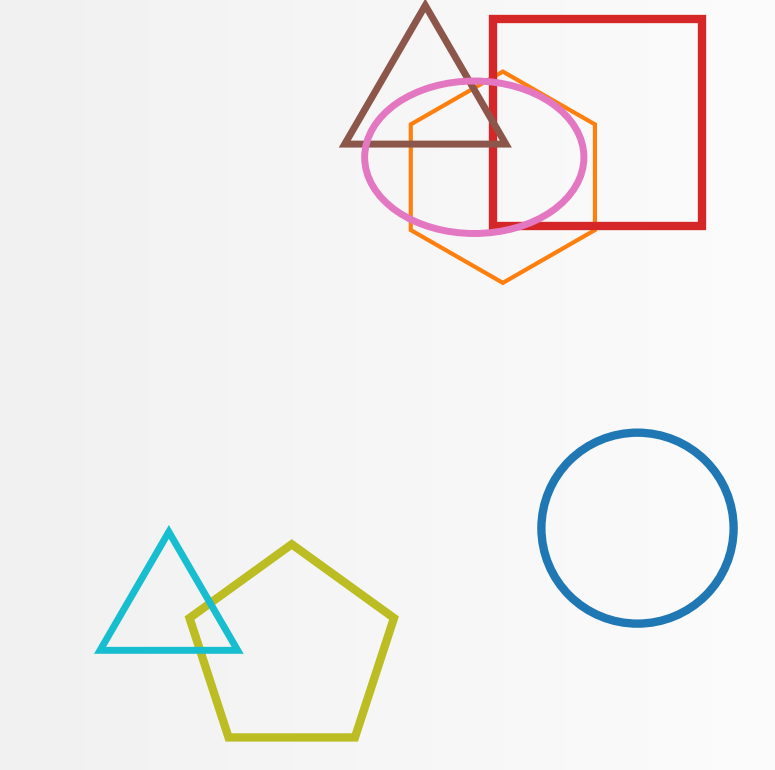[{"shape": "circle", "thickness": 3, "radius": 0.62, "center": [0.823, 0.314]}, {"shape": "hexagon", "thickness": 1.5, "radius": 0.69, "center": [0.649, 0.77]}, {"shape": "square", "thickness": 3, "radius": 0.67, "center": [0.771, 0.841]}, {"shape": "triangle", "thickness": 2.5, "radius": 0.6, "center": [0.549, 0.873]}, {"shape": "oval", "thickness": 2.5, "radius": 0.71, "center": [0.612, 0.796]}, {"shape": "pentagon", "thickness": 3, "radius": 0.69, "center": [0.376, 0.154]}, {"shape": "triangle", "thickness": 2.5, "radius": 0.51, "center": [0.218, 0.207]}]